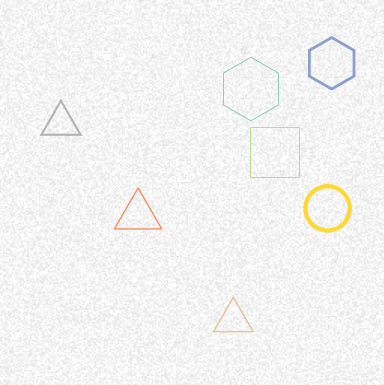[{"shape": "hexagon", "thickness": 0.5, "radius": 0.41, "center": [0.652, 0.769]}, {"shape": "triangle", "thickness": 1, "radius": 0.35, "center": [0.359, 0.441]}, {"shape": "hexagon", "thickness": 2, "radius": 0.33, "center": [0.862, 0.836]}, {"shape": "square", "thickness": 0.5, "radius": 0.32, "center": [0.713, 0.604]}, {"shape": "circle", "thickness": 3, "radius": 0.29, "center": [0.851, 0.459]}, {"shape": "triangle", "thickness": 1, "radius": 0.3, "center": [0.606, 0.168]}, {"shape": "triangle", "thickness": 1.5, "radius": 0.29, "center": [0.158, 0.679]}]